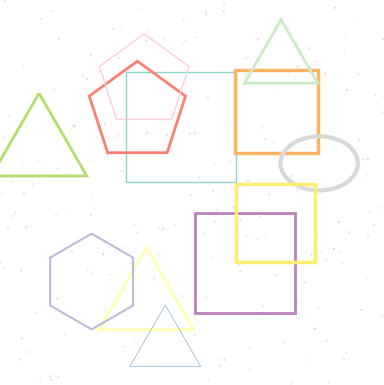[{"shape": "square", "thickness": 1, "radius": 0.71, "center": [0.47, 0.67]}, {"shape": "triangle", "thickness": 2, "radius": 0.71, "center": [0.38, 0.214]}, {"shape": "hexagon", "thickness": 1.5, "radius": 0.62, "center": [0.238, 0.269]}, {"shape": "pentagon", "thickness": 2, "radius": 0.66, "center": [0.357, 0.71]}, {"shape": "triangle", "thickness": 0.5, "radius": 0.53, "center": [0.429, 0.101]}, {"shape": "square", "thickness": 2.5, "radius": 0.54, "center": [0.718, 0.711]}, {"shape": "triangle", "thickness": 2, "radius": 0.72, "center": [0.101, 0.615]}, {"shape": "pentagon", "thickness": 1, "radius": 0.61, "center": [0.374, 0.79]}, {"shape": "oval", "thickness": 3, "radius": 0.5, "center": [0.829, 0.576]}, {"shape": "square", "thickness": 2, "radius": 0.65, "center": [0.636, 0.317]}, {"shape": "triangle", "thickness": 2, "radius": 0.55, "center": [0.73, 0.839]}, {"shape": "square", "thickness": 2.5, "radius": 0.51, "center": [0.716, 0.421]}]